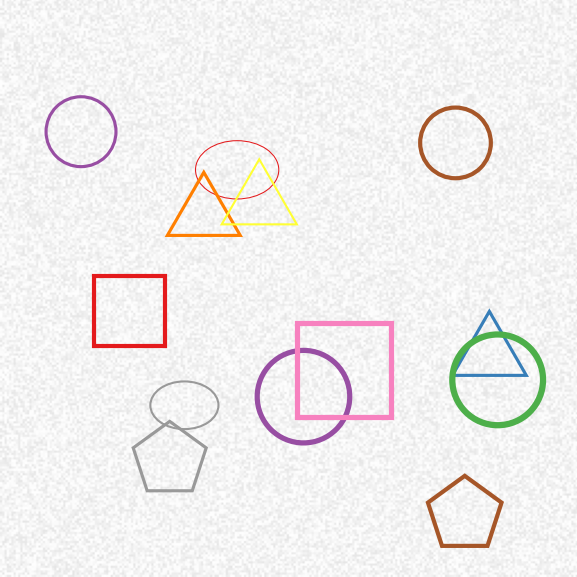[{"shape": "oval", "thickness": 0.5, "radius": 0.36, "center": [0.411, 0.705]}, {"shape": "square", "thickness": 2, "radius": 0.31, "center": [0.224, 0.461]}, {"shape": "triangle", "thickness": 1.5, "radius": 0.37, "center": [0.847, 0.386]}, {"shape": "circle", "thickness": 3, "radius": 0.39, "center": [0.862, 0.341]}, {"shape": "circle", "thickness": 2.5, "radius": 0.4, "center": [0.525, 0.312]}, {"shape": "circle", "thickness": 1.5, "radius": 0.3, "center": [0.14, 0.771]}, {"shape": "triangle", "thickness": 1.5, "radius": 0.36, "center": [0.353, 0.628]}, {"shape": "triangle", "thickness": 1, "radius": 0.38, "center": [0.449, 0.648]}, {"shape": "circle", "thickness": 2, "radius": 0.31, "center": [0.789, 0.752]}, {"shape": "pentagon", "thickness": 2, "radius": 0.34, "center": [0.805, 0.108]}, {"shape": "square", "thickness": 2.5, "radius": 0.41, "center": [0.595, 0.359]}, {"shape": "oval", "thickness": 1, "radius": 0.29, "center": [0.319, 0.297]}, {"shape": "pentagon", "thickness": 1.5, "radius": 0.33, "center": [0.294, 0.203]}]